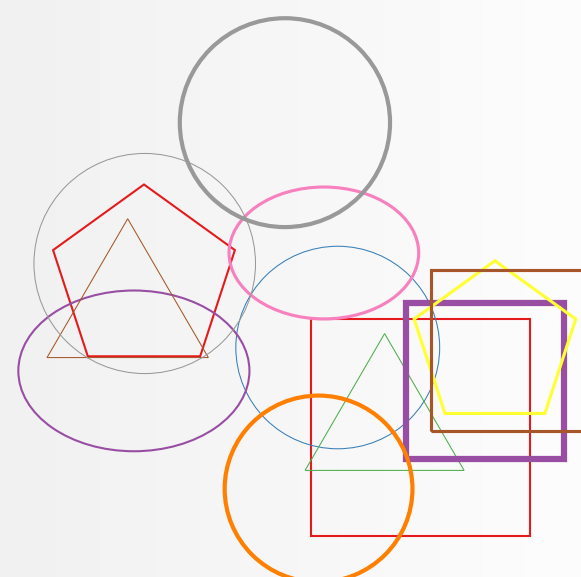[{"shape": "pentagon", "thickness": 1, "radius": 0.82, "center": [0.248, 0.515]}, {"shape": "square", "thickness": 1, "radius": 0.94, "center": [0.724, 0.26]}, {"shape": "circle", "thickness": 0.5, "radius": 0.88, "center": [0.581, 0.397]}, {"shape": "triangle", "thickness": 0.5, "radius": 0.79, "center": [0.662, 0.264]}, {"shape": "oval", "thickness": 1, "radius": 0.99, "center": [0.23, 0.357]}, {"shape": "square", "thickness": 3, "radius": 0.68, "center": [0.834, 0.34]}, {"shape": "circle", "thickness": 2, "radius": 0.81, "center": [0.548, 0.153]}, {"shape": "pentagon", "thickness": 1.5, "radius": 0.73, "center": [0.851, 0.401]}, {"shape": "square", "thickness": 1.5, "radius": 0.7, "center": [0.88, 0.393]}, {"shape": "triangle", "thickness": 0.5, "radius": 0.8, "center": [0.22, 0.46]}, {"shape": "oval", "thickness": 1.5, "radius": 0.82, "center": [0.557, 0.561]}, {"shape": "circle", "thickness": 0.5, "radius": 0.95, "center": [0.249, 0.543]}, {"shape": "circle", "thickness": 2, "radius": 0.9, "center": [0.49, 0.787]}]